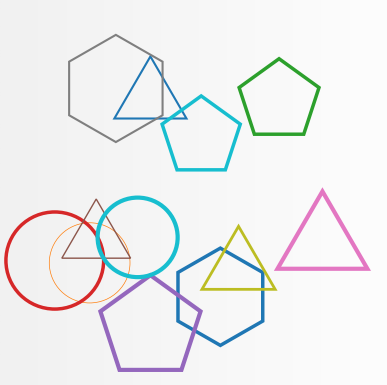[{"shape": "hexagon", "thickness": 2.5, "radius": 0.63, "center": [0.569, 0.229]}, {"shape": "triangle", "thickness": 1.5, "radius": 0.54, "center": [0.388, 0.746]}, {"shape": "circle", "thickness": 0.5, "radius": 0.52, "center": [0.231, 0.317]}, {"shape": "pentagon", "thickness": 2.5, "radius": 0.54, "center": [0.72, 0.739]}, {"shape": "circle", "thickness": 2.5, "radius": 0.63, "center": [0.141, 0.323]}, {"shape": "pentagon", "thickness": 3, "radius": 0.68, "center": [0.388, 0.149]}, {"shape": "triangle", "thickness": 1, "radius": 0.51, "center": [0.248, 0.381]}, {"shape": "triangle", "thickness": 3, "radius": 0.67, "center": [0.832, 0.369]}, {"shape": "hexagon", "thickness": 1.5, "radius": 0.7, "center": [0.299, 0.77]}, {"shape": "triangle", "thickness": 2, "radius": 0.55, "center": [0.616, 0.303]}, {"shape": "pentagon", "thickness": 2.5, "radius": 0.53, "center": [0.519, 0.645]}, {"shape": "circle", "thickness": 3, "radius": 0.52, "center": [0.355, 0.383]}]